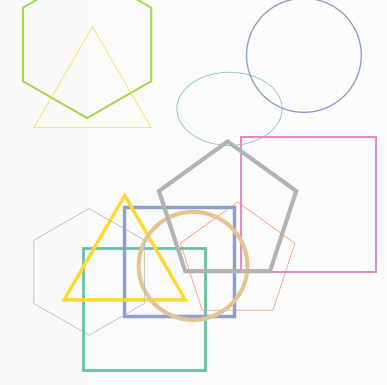[{"shape": "square", "thickness": 2, "radius": 0.79, "center": [0.373, 0.198]}, {"shape": "oval", "thickness": 0.5, "radius": 0.68, "center": [0.592, 0.717]}, {"shape": "pentagon", "thickness": 0.5, "radius": 0.78, "center": [0.613, 0.32]}, {"shape": "circle", "thickness": 1, "radius": 0.74, "center": [0.784, 0.856]}, {"shape": "square", "thickness": 2.5, "radius": 0.71, "center": [0.462, 0.321]}, {"shape": "square", "thickness": 1.5, "radius": 0.88, "center": [0.796, 0.47]}, {"shape": "hexagon", "thickness": 1.5, "radius": 0.96, "center": [0.225, 0.885]}, {"shape": "triangle", "thickness": 0.5, "radius": 0.87, "center": [0.239, 0.756]}, {"shape": "triangle", "thickness": 2.5, "radius": 0.9, "center": [0.322, 0.311]}, {"shape": "circle", "thickness": 3, "radius": 0.7, "center": [0.498, 0.309]}, {"shape": "pentagon", "thickness": 3, "radius": 0.93, "center": [0.587, 0.446]}, {"shape": "hexagon", "thickness": 0.5, "radius": 0.82, "center": [0.23, 0.294]}]